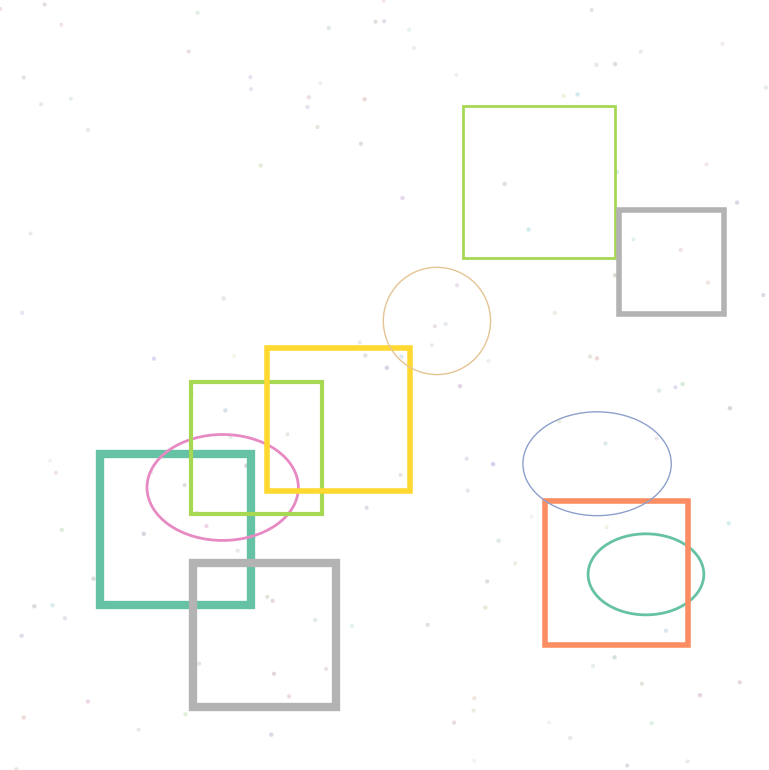[{"shape": "square", "thickness": 3, "radius": 0.49, "center": [0.228, 0.312]}, {"shape": "oval", "thickness": 1, "radius": 0.38, "center": [0.839, 0.254]}, {"shape": "square", "thickness": 2, "radius": 0.47, "center": [0.801, 0.256]}, {"shape": "oval", "thickness": 0.5, "radius": 0.48, "center": [0.775, 0.398]}, {"shape": "oval", "thickness": 1, "radius": 0.49, "center": [0.289, 0.367]}, {"shape": "square", "thickness": 1, "radius": 0.49, "center": [0.7, 0.763]}, {"shape": "square", "thickness": 1.5, "radius": 0.43, "center": [0.333, 0.418]}, {"shape": "square", "thickness": 2, "radius": 0.47, "center": [0.44, 0.455]}, {"shape": "circle", "thickness": 0.5, "radius": 0.35, "center": [0.567, 0.583]}, {"shape": "square", "thickness": 2, "radius": 0.34, "center": [0.872, 0.66]}, {"shape": "square", "thickness": 3, "radius": 0.47, "center": [0.344, 0.175]}]